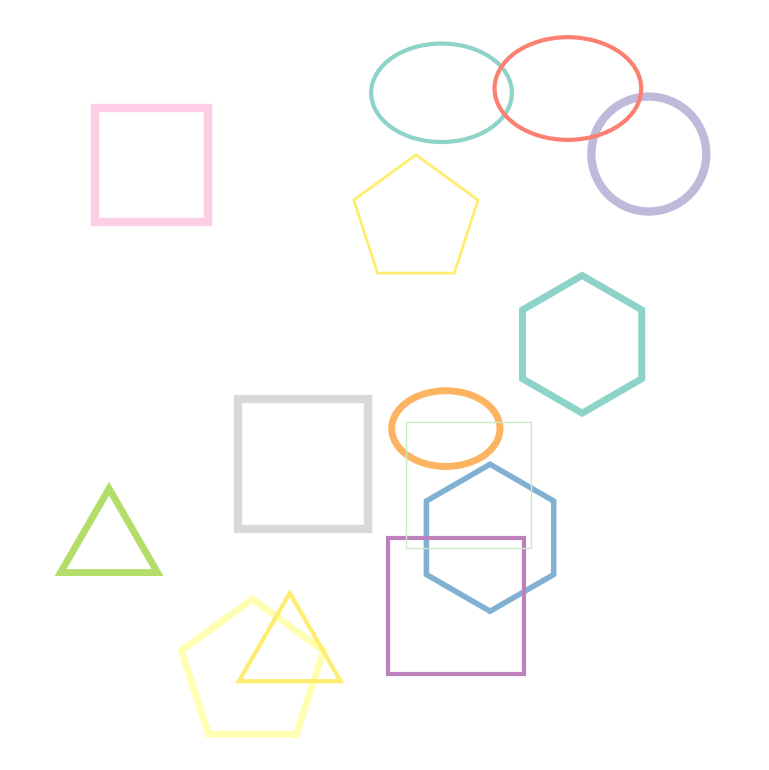[{"shape": "hexagon", "thickness": 2.5, "radius": 0.45, "center": [0.756, 0.553]}, {"shape": "oval", "thickness": 1.5, "radius": 0.46, "center": [0.573, 0.879]}, {"shape": "pentagon", "thickness": 2.5, "radius": 0.49, "center": [0.328, 0.125]}, {"shape": "circle", "thickness": 3, "radius": 0.37, "center": [0.843, 0.8]}, {"shape": "oval", "thickness": 1.5, "radius": 0.48, "center": [0.738, 0.885]}, {"shape": "hexagon", "thickness": 2, "radius": 0.48, "center": [0.636, 0.302]}, {"shape": "oval", "thickness": 2.5, "radius": 0.35, "center": [0.579, 0.443]}, {"shape": "triangle", "thickness": 2.5, "radius": 0.36, "center": [0.142, 0.293]}, {"shape": "square", "thickness": 3, "radius": 0.37, "center": [0.197, 0.786]}, {"shape": "square", "thickness": 3, "radius": 0.42, "center": [0.394, 0.397]}, {"shape": "square", "thickness": 1.5, "radius": 0.44, "center": [0.592, 0.213]}, {"shape": "square", "thickness": 0.5, "radius": 0.41, "center": [0.608, 0.37]}, {"shape": "triangle", "thickness": 1.5, "radius": 0.38, "center": [0.376, 0.153]}, {"shape": "pentagon", "thickness": 1, "radius": 0.42, "center": [0.54, 0.714]}]